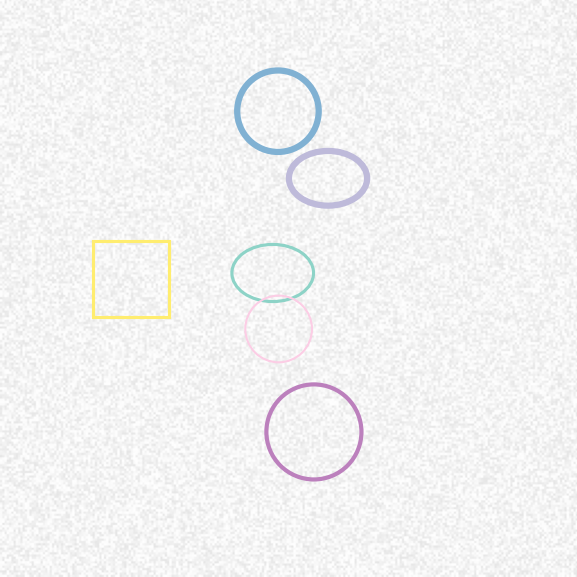[{"shape": "oval", "thickness": 1.5, "radius": 0.35, "center": [0.472, 0.526]}, {"shape": "oval", "thickness": 3, "radius": 0.34, "center": [0.568, 0.69]}, {"shape": "circle", "thickness": 3, "radius": 0.35, "center": [0.481, 0.807]}, {"shape": "circle", "thickness": 1, "radius": 0.29, "center": [0.482, 0.429]}, {"shape": "circle", "thickness": 2, "radius": 0.41, "center": [0.544, 0.251]}, {"shape": "square", "thickness": 1.5, "radius": 0.33, "center": [0.227, 0.516]}]